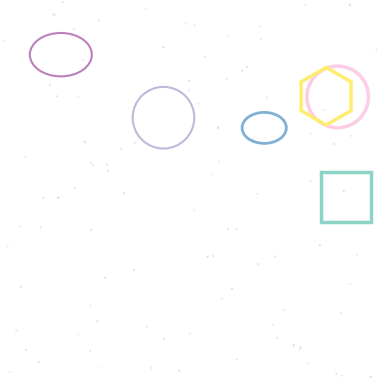[{"shape": "square", "thickness": 2.5, "radius": 0.33, "center": [0.899, 0.489]}, {"shape": "circle", "thickness": 1.5, "radius": 0.4, "center": [0.425, 0.694]}, {"shape": "oval", "thickness": 2, "radius": 0.29, "center": [0.686, 0.668]}, {"shape": "circle", "thickness": 2.5, "radius": 0.4, "center": [0.877, 0.748]}, {"shape": "oval", "thickness": 1.5, "radius": 0.4, "center": [0.158, 0.858]}, {"shape": "hexagon", "thickness": 2.5, "radius": 0.37, "center": [0.847, 0.75]}]